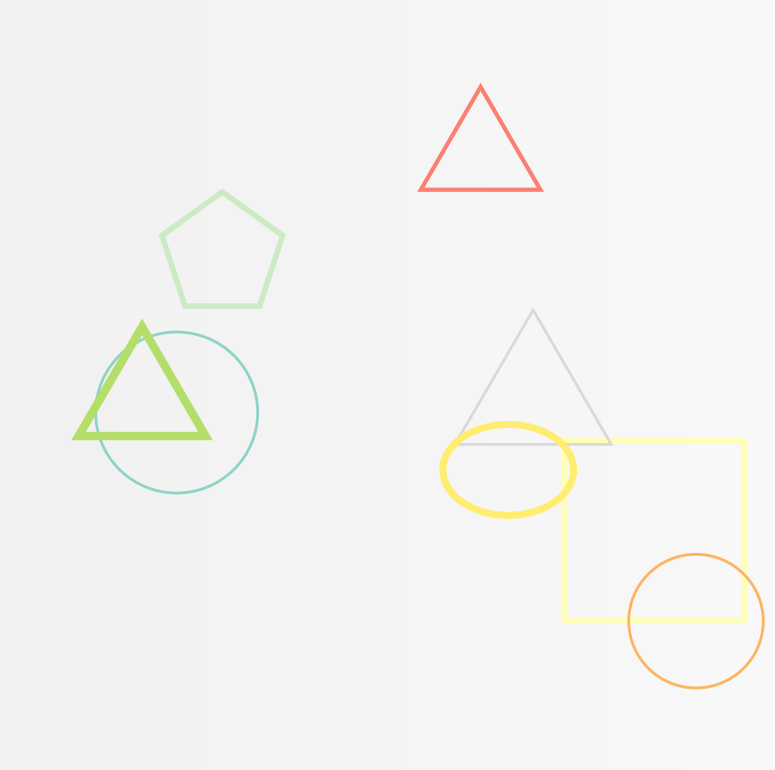[{"shape": "circle", "thickness": 1, "radius": 0.52, "center": [0.228, 0.464]}, {"shape": "square", "thickness": 2, "radius": 0.58, "center": [0.844, 0.312]}, {"shape": "triangle", "thickness": 1.5, "radius": 0.45, "center": [0.62, 0.798]}, {"shape": "circle", "thickness": 1, "radius": 0.43, "center": [0.898, 0.193]}, {"shape": "triangle", "thickness": 3, "radius": 0.47, "center": [0.183, 0.481]}, {"shape": "triangle", "thickness": 1, "radius": 0.58, "center": [0.688, 0.481]}, {"shape": "pentagon", "thickness": 2, "radius": 0.41, "center": [0.287, 0.669]}, {"shape": "oval", "thickness": 2.5, "radius": 0.42, "center": [0.656, 0.39]}]